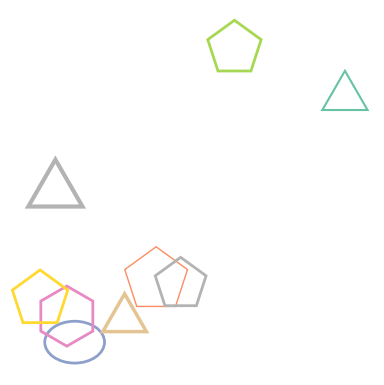[{"shape": "triangle", "thickness": 1.5, "radius": 0.34, "center": [0.896, 0.748]}, {"shape": "pentagon", "thickness": 1, "radius": 0.43, "center": [0.406, 0.273]}, {"shape": "oval", "thickness": 2, "radius": 0.39, "center": [0.194, 0.111]}, {"shape": "hexagon", "thickness": 2, "radius": 0.39, "center": [0.174, 0.179]}, {"shape": "pentagon", "thickness": 2, "radius": 0.36, "center": [0.609, 0.875]}, {"shape": "pentagon", "thickness": 2, "radius": 0.38, "center": [0.104, 0.223]}, {"shape": "triangle", "thickness": 2.5, "radius": 0.33, "center": [0.324, 0.171]}, {"shape": "pentagon", "thickness": 2, "radius": 0.35, "center": [0.469, 0.262]}, {"shape": "triangle", "thickness": 3, "radius": 0.41, "center": [0.144, 0.504]}]